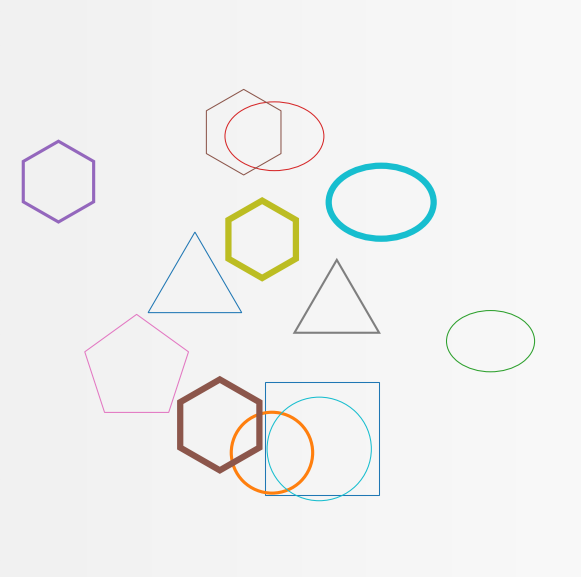[{"shape": "triangle", "thickness": 0.5, "radius": 0.46, "center": [0.335, 0.504]}, {"shape": "square", "thickness": 0.5, "radius": 0.49, "center": [0.554, 0.24]}, {"shape": "circle", "thickness": 1.5, "radius": 0.35, "center": [0.468, 0.215]}, {"shape": "oval", "thickness": 0.5, "radius": 0.38, "center": [0.844, 0.408]}, {"shape": "oval", "thickness": 0.5, "radius": 0.43, "center": [0.472, 0.763]}, {"shape": "hexagon", "thickness": 1.5, "radius": 0.35, "center": [0.101, 0.685]}, {"shape": "hexagon", "thickness": 3, "radius": 0.39, "center": [0.378, 0.263]}, {"shape": "hexagon", "thickness": 0.5, "radius": 0.37, "center": [0.419, 0.77]}, {"shape": "pentagon", "thickness": 0.5, "radius": 0.47, "center": [0.235, 0.361]}, {"shape": "triangle", "thickness": 1, "radius": 0.42, "center": [0.579, 0.465]}, {"shape": "hexagon", "thickness": 3, "radius": 0.34, "center": [0.451, 0.585]}, {"shape": "oval", "thickness": 3, "radius": 0.45, "center": [0.656, 0.649]}, {"shape": "circle", "thickness": 0.5, "radius": 0.45, "center": [0.549, 0.222]}]